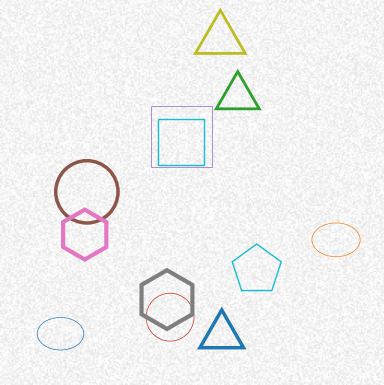[{"shape": "oval", "thickness": 0.5, "radius": 0.3, "center": [0.157, 0.133]}, {"shape": "triangle", "thickness": 2.5, "radius": 0.33, "center": [0.576, 0.13]}, {"shape": "oval", "thickness": 0.5, "radius": 0.31, "center": [0.873, 0.377]}, {"shape": "triangle", "thickness": 2, "radius": 0.32, "center": [0.617, 0.75]}, {"shape": "circle", "thickness": 0.5, "radius": 0.31, "center": [0.442, 0.176]}, {"shape": "square", "thickness": 0.5, "radius": 0.4, "center": [0.471, 0.646]}, {"shape": "circle", "thickness": 2.5, "radius": 0.4, "center": [0.226, 0.502]}, {"shape": "hexagon", "thickness": 3, "radius": 0.32, "center": [0.22, 0.391]}, {"shape": "hexagon", "thickness": 3, "radius": 0.38, "center": [0.434, 0.222]}, {"shape": "triangle", "thickness": 2, "radius": 0.37, "center": [0.572, 0.899]}, {"shape": "pentagon", "thickness": 1, "radius": 0.33, "center": [0.667, 0.299]}, {"shape": "square", "thickness": 1, "radius": 0.3, "center": [0.47, 0.63]}]